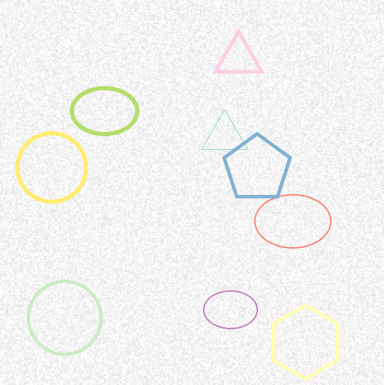[{"shape": "triangle", "thickness": 0.5, "radius": 0.35, "center": [0.584, 0.646]}, {"shape": "hexagon", "thickness": 2.5, "radius": 0.48, "center": [0.793, 0.111]}, {"shape": "oval", "thickness": 1, "radius": 0.49, "center": [0.761, 0.425]}, {"shape": "pentagon", "thickness": 2.5, "radius": 0.45, "center": [0.668, 0.562]}, {"shape": "oval", "thickness": 3, "radius": 0.43, "center": [0.272, 0.711]}, {"shape": "triangle", "thickness": 2.5, "radius": 0.35, "center": [0.62, 0.849]}, {"shape": "oval", "thickness": 1, "radius": 0.35, "center": [0.599, 0.195]}, {"shape": "circle", "thickness": 2.5, "radius": 0.47, "center": [0.168, 0.174]}, {"shape": "circle", "thickness": 3, "radius": 0.45, "center": [0.134, 0.565]}]